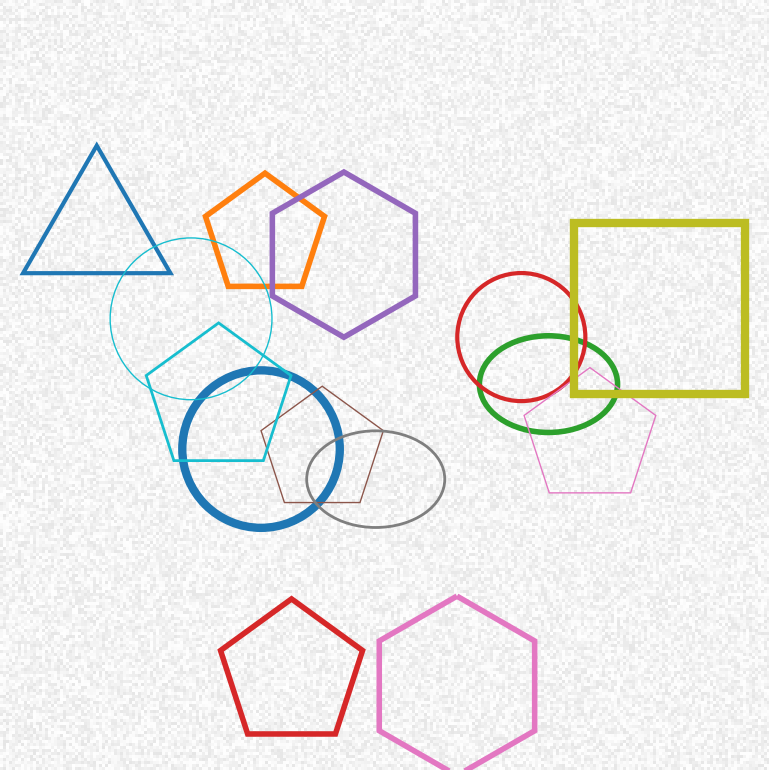[{"shape": "triangle", "thickness": 1.5, "radius": 0.55, "center": [0.126, 0.7]}, {"shape": "circle", "thickness": 3, "radius": 0.51, "center": [0.339, 0.417]}, {"shape": "pentagon", "thickness": 2, "radius": 0.41, "center": [0.344, 0.694]}, {"shape": "oval", "thickness": 2, "radius": 0.45, "center": [0.712, 0.501]}, {"shape": "circle", "thickness": 1.5, "radius": 0.42, "center": [0.677, 0.562]}, {"shape": "pentagon", "thickness": 2, "radius": 0.48, "center": [0.379, 0.125]}, {"shape": "hexagon", "thickness": 2, "radius": 0.54, "center": [0.447, 0.669]}, {"shape": "pentagon", "thickness": 0.5, "radius": 0.42, "center": [0.418, 0.415]}, {"shape": "hexagon", "thickness": 2, "radius": 0.58, "center": [0.593, 0.109]}, {"shape": "pentagon", "thickness": 0.5, "radius": 0.45, "center": [0.766, 0.433]}, {"shape": "oval", "thickness": 1, "radius": 0.45, "center": [0.488, 0.378]}, {"shape": "square", "thickness": 3, "radius": 0.55, "center": [0.856, 0.6]}, {"shape": "circle", "thickness": 0.5, "radius": 0.53, "center": [0.248, 0.586]}, {"shape": "pentagon", "thickness": 1, "radius": 0.49, "center": [0.284, 0.482]}]